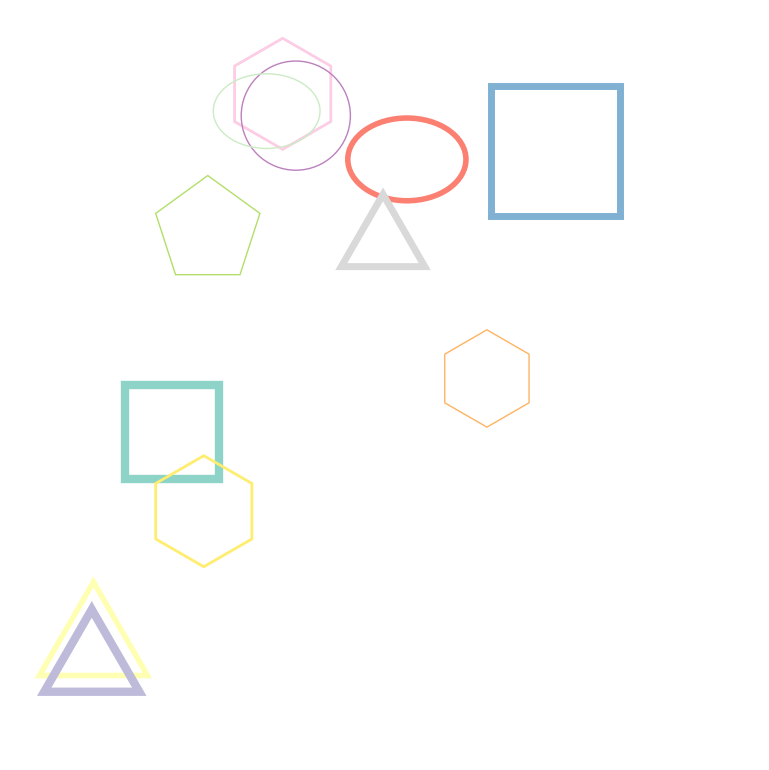[{"shape": "square", "thickness": 3, "radius": 0.3, "center": [0.223, 0.439]}, {"shape": "triangle", "thickness": 2, "radius": 0.41, "center": [0.121, 0.163]}, {"shape": "triangle", "thickness": 3, "radius": 0.36, "center": [0.119, 0.137]}, {"shape": "oval", "thickness": 2, "radius": 0.38, "center": [0.528, 0.793]}, {"shape": "square", "thickness": 2.5, "radius": 0.42, "center": [0.721, 0.804]}, {"shape": "hexagon", "thickness": 0.5, "radius": 0.32, "center": [0.632, 0.508]}, {"shape": "pentagon", "thickness": 0.5, "radius": 0.36, "center": [0.27, 0.701]}, {"shape": "hexagon", "thickness": 1, "radius": 0.36, "center": [0.367, 0.878]}, {"shape": "triangle", "thickness": 2.5, "radius": 0.31, "center": [0.497, 0.685]}, {"shape": "circle", "thickness": 0.5, "radius": 0.35, "center": [0.384, 0.85]}, {"shape": "oval", "thickness": 0.5, "radius": 0.35, "center": [0.346, 0.856]}, {"shape": "hexagon", "thickness": 1, "radius": 0.36, "center": [0.265, 0.336]}]